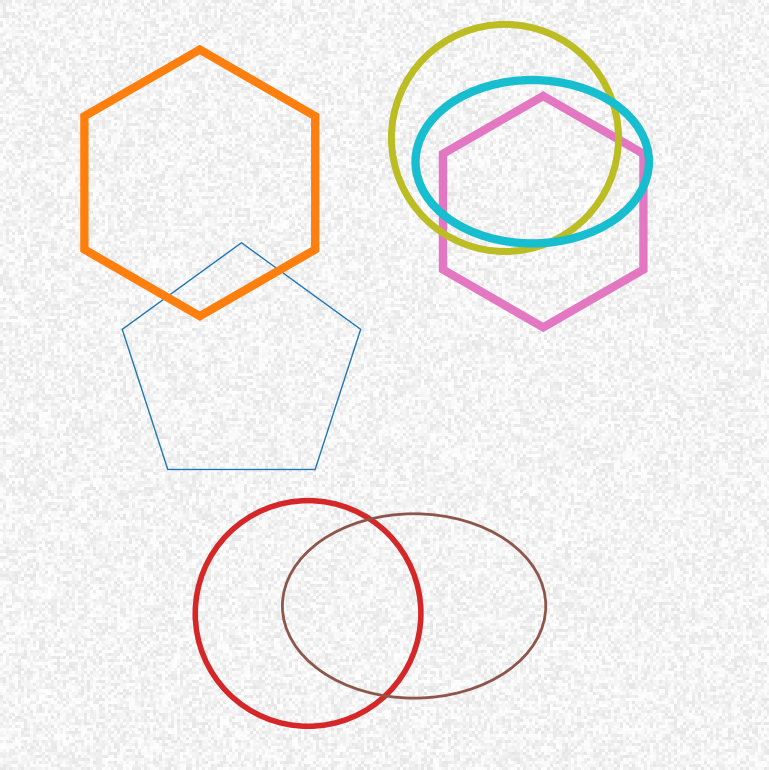[{"shape": "pentagon", "thickness": 0.5, "radius": 0.81, "center": [0.314, 0.522]}, {"shape": "hexagon", "thickness": 3, "radius": 0.87, "center": [0.259, 0.763]}, {"shape": "circle", "thickness": 2, "radius": 0.73, "center": [0.4, 0.203]}, {"shape": "oval", "thickness": 1, "radius": 0.86, "center": [0.538, 0.213]}, {"shape": "hexagon", "thickness": 3, "radius": 0.75, "center": [0.705, 0.725]}, {"shape": "circle", "thickness": 2.5, "radius": 0.74, "center": [0.656, 0.821]}, {"shape": "oval", "thickness": 3, "radius": 0.76, "center": [0.691, 0.79]}]